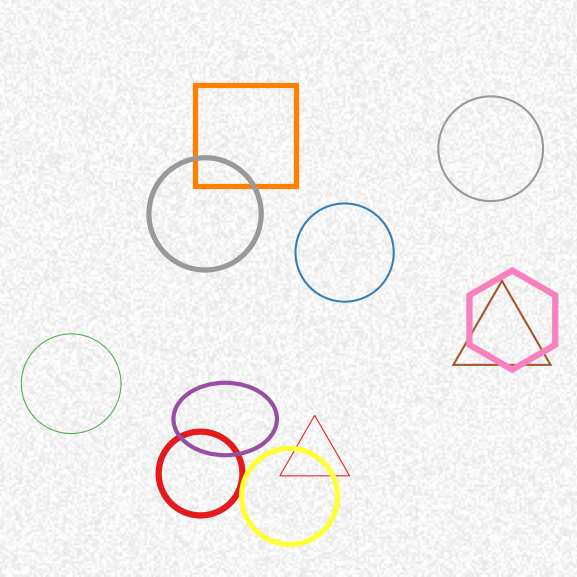[{"shape": "circle", "thickness": 3, "radius": 0.36, "center": [0.347, 0.179]}, {"shape": "triangle", "thickness": 0.5, "radius": 0.35, "center": [0.545, 0.21]}, {"shape": "circle", "thickness": 1, "radius": 0.43, "center": [0.597, 0.562]}, {"shape": "circle", "thickness": 0.5, "radius": 0.43, "center": [0.123, 0.335]}, {"shape": "oval", "thickness": 2, "radius": 0.45, "center": [0.39, 0.274]}, {"shape": "square", "thickness": 2.5, "radius": 0.44, "center": [0.425, 0.765]}, {"shape": "circle", "thickness": 2.5, "radius": 0.42, "center": [0.501, 0.14]}, {"shape": "triangle", "thickness": 1, "radius": 0.49, "center": [0.869, 0.416]}, {"shape": "hexagon", "thickness": 3, "radius": 0.43, "center": [0.887, 0.445]}, {"shape": "circle", "thickness": 1, "radius": 0.45, "center": [0.85, 0.742]}, {"shape": "circle", "thickness": 2.5, "radius": 0.49, "center": [0.355, 0.629]}]